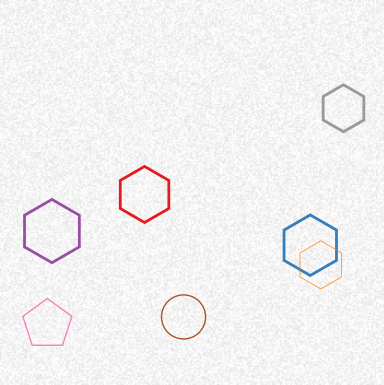[{"shape": "hexagon", "thickness": 2, "radius": 0.36, "center": [0.375, 0.495]}, {"shape": "hexagon", "thickness": 2, "radius": 0.39, "center": [0.806, 0.363]}, {"shape": "hexagon", "thickness": 2, "radius": 0.41, "center": [0.135, 0.4]}, {"shape": "hexagon", "thickness": 0.5, "radius": 0.31, "center": [0.833, 0.312]}, {"shape": "circle", "thickness": 1, "radius": 0.29, "center": [0.477, 0.177]}, {"shape": "pentagon", "thickness": 1, "radius": 0.34, "center": [0.123, 0.157]}, {"shape": "hexagon", "thickness": 2, "radius": 0.31, "center": [0.892, 0.719]}]